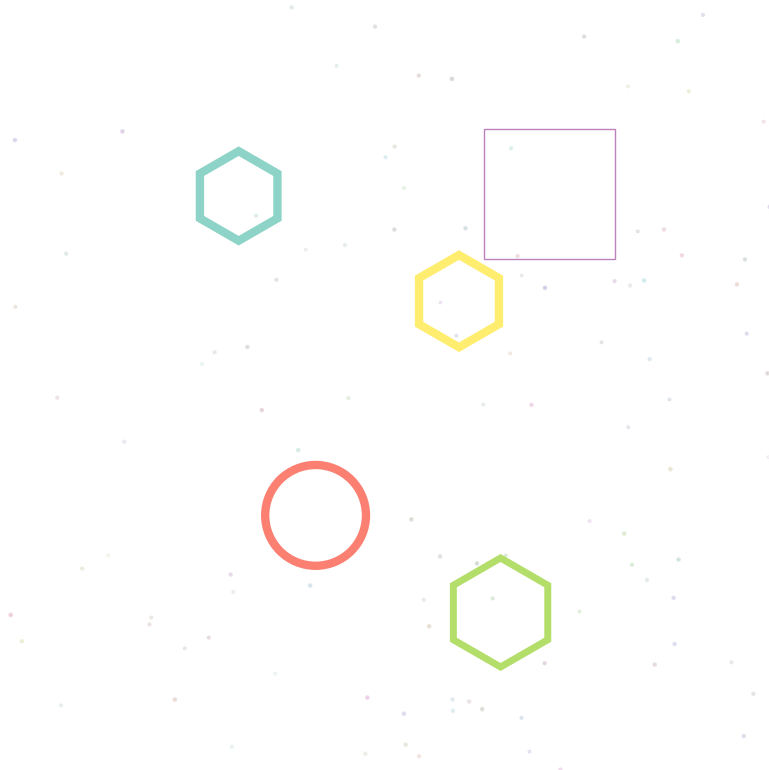[{"shape": "hexagon", "thickness": 3, "radius": 0.29, "center": [0.31, 0.746]}, {"shape": "circle", "thickness": 3, "radius": 0.33, "center": [0.41, 0.331]}, {"shape": "hexagon", "thickness": 2.5, "radius": 0.35, "center": [0.65, 0.205]}, {"shape": "square", "thickness": 0.5, "radius": 0.42, "center": [0.713, 0.748]}, {"shape": "hexagon", "thickness": 3, "radius": 0.3, "center": [0.596, 0.609]}]